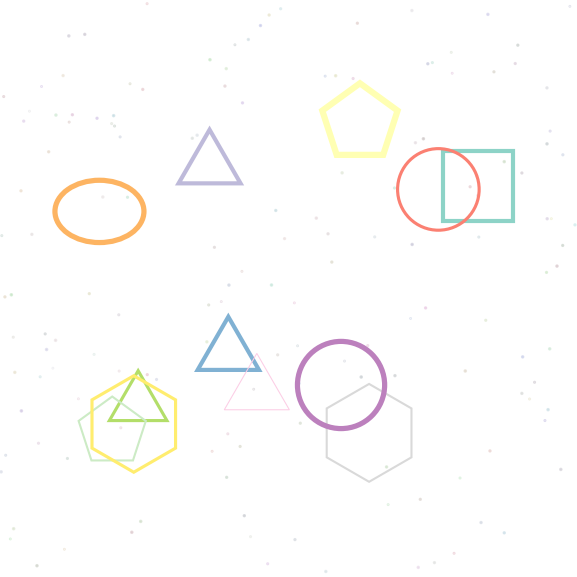[{"shape": "square", "thickness": 2, "radius": 0.31, "center": [0.827, 0.677]}, {"shape": "pentagon", "thickness": 3, "radius": 0.34, "center": [0.623, 0.786]}, {"shape": "triangle", "thickness": 2, "radius": 0.31, "center": [0.363, 0.713]}, {"shape": "circle", "thickness": 1.5, "radius": 0.35, "center": [0.759, 0.671]}, {"shape": "triangle", "thickness": 2, "radius": 0.31, "center": [0.395, 0.389]}, {"shape": "oval", "thickness": 2.5, "radius": 0.39, "center": [0.172, 0.633]}, {"shape": "triangle", "thickness": 1.5, "radius": 0.29, "center": [0.239, 0.3]}, {"shape": "triangle", "thickness": 0.5, "radius": 0.33, "center": [0.445, 0.322]}, {"shape": "hexagon", "thickness": 1, "radius": 0.42, "center": [0.639, 0.25]}, {"shape": "circle", "thickness": 2.5, "radius": 0.38, "center": [0.591, 0.332]}, {"shape": "pentagon", "thickness": 1, "radius": 0.31, "center": [0.194, 0.251]}, {"shape": "hexagon", "thickness": 1.5, "radius": 0.42, "center": [0.232, 0.265]}]